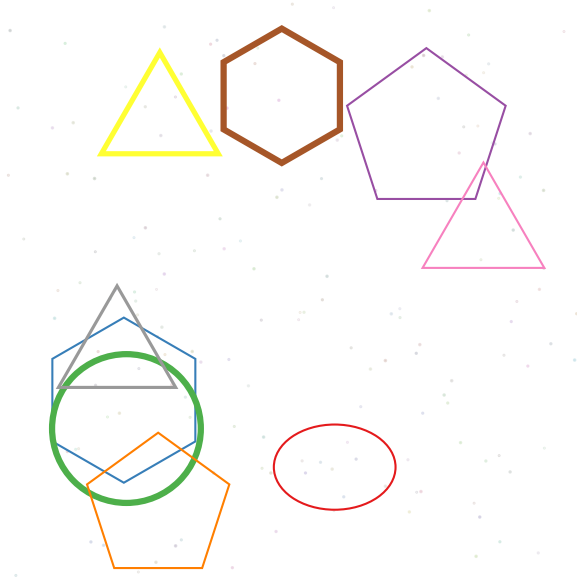[{"shape": "oval", "thickness": 1, "radius": 0.53, "center": [0.58, 0.19]}, {"shape": "hexagon", "thickness": 1, "radius": 0.71, "center": [0.214, 0.306]}, {"shape": "circle", "thickness": 3, "radius": 0.64, "center": [0.219, 0.257]}, {"shape": "pentagon", "thickness": 1, "radius": 0.72, "center": [0.738, 0.771]}, {"shape": "pentagon", "thickness": 1, "radius": 0.65, "center": [0.274, 0.12]}, {"shape": "triangle", "thickness": 2.5, "radius": 0.58, "center": [0.277, 0.791]}, {"shape": "hexagon", "thickness": 3, "radius": 0.58, "center": [0.488, 0.833]}, {"shape": "triangle", "thickness": 1, "radius": 0.61, "center": [0.837, 0.596]}, {"shape": "triangle", "thickness": 1.5, "radius": 0.59, "center": [0.203, 0.387]}]